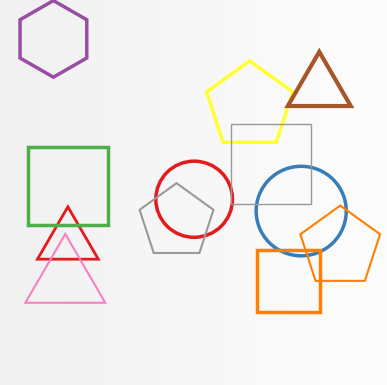[{"shape": "triangle", "thickness": 2, "radius": 0.45, "center": [0.175, 0.372]}, {"shape": "circle", "thickness": 2.5, "radius": 0.49, "center": [0.501, 0.482]}, {"shape": "circle", "thickness": 2.5, "radius": 0.58, "center": [0.777, 0.452]}, {"shape": "square", "thickness": 2.5, "radius": 0.51, "center": [0.175, 0.517]}, {"shape": "hexagon", "thickness": 2.5, "radius": 0.5, "center": [0.138, 0.899]}, {"shape": "pentagon", "thickness": 1.5, "radius": 0.54, "center": [0.878, 0.358]}, {"shape": "square", "thickness": 2.5, "radius": 0.41, "center": [0.744, 0.271]}, {"shape": "pentagon", "thickness": 2.5, "radius": 0.58, "center": [0.644, 0.725]}, {"shape": "triangle", "thickness": 3, "radius": 0.47, "center": [0.824, 0.772]}, {"shape": "triangle", "thickness": 1.5, "radius": 0.6, "center": [0.169, 0.273]}, {"shape": "square", "thickness": 1, "radius": 0.52, "center": [0.7, 0.573]}, {"shape": "pentagon", "thickness": 1.5, "radius": 0.5, "center": [0.456, 0.424]}]